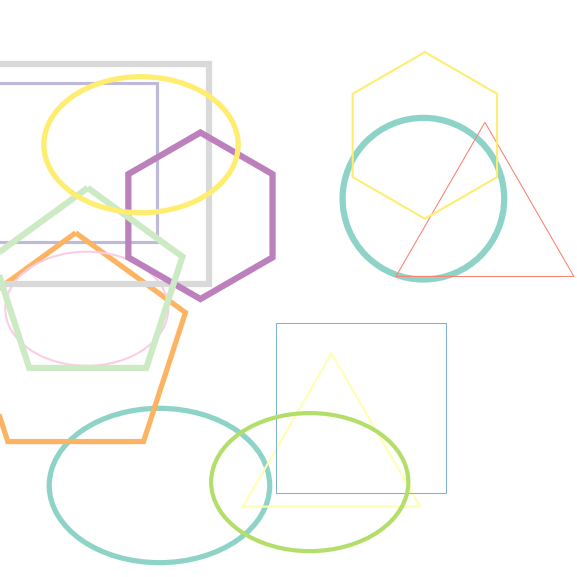[{"shape": "oval", "thickness": 2.5, "radius": 0.95, "center": [0.276, 0.158]}, {"shape": "circle", "thickness": 3, "radius": 0.7, "center": [0.733, 0.655]}, {"shape": "triangle", "thickness": 1, "radius": 0.89, "center": [0.574, 0.21]}, {"shape": "square", "thickness": 1.5, "radius": 0.69, "center": [0.135, 0.717]}, {"shape": "triangle", "thickness": 0.5, "radius": 0.89, "center": [0.84, 0.609]}, {"shape": "square", "thickness": 0.5, "radius": 0.74, "center": [0.626, 0.293]}, {"shape": "pentagon", "thickness": 2.5, "radius": 1.0, "center": [0.131, 0.396]}, {"shape": "oval", "thickness": 2, "radius": 0.85, "center": [0.536, 0.164]}, {"shape": "oval", "thickness": 1, "radius": 0.71, "center": [0.15, 0.465]}, {"shape": "square", "thickness": 3, "radius": 0.95, "center": [0.171, 0.697]}, {"shape": "hexagon", "thickness": 3, "radius": 0.72, "center": [0.347, 0.626]}, {"shape": "pentagon", "thickness": 3, "radius": 0.86, "center": [0.152, 0.501]}, {"shape": "hexagon", "thickness": 1, "radius": 0.72, "center": [0.736, 0.765]}, {"shape": "oval", "thickness": 2.5, "radius": 0.84, "center": [0.244, 0.749]}]